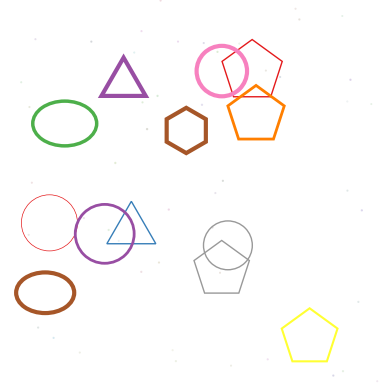[{"shape": "circle", "thickness": 0.5, "radius": 0.36, "center": [0.128, 0.421]}, {"shape": "pentagon", "thickness": 1, "radius": 0.41, "center": [0.655, 0.815]}, {"shape": "triangle", "thickness": 1, "radius": 0.37, "center": [0.341, 0.404]}, {"shape": "oval", "thickness": 2.5, "radius": 0.42, "center": [0.168, 0.679]}, {"shape": "triangle", "thickness": 3, "radius": 0.33, "center": [0.321, 0.784]}, {"shape": "circle", "thickness": 2, "radius": 0.38, "center": [0.272, 0.393]}, {"shape": "pentagon", "thickness": 2, "radius": 0.39, "center": [0.665, 0.701]}, {"shape": "pentagon", "thickness": 1.5, "radius": 0.38, "center": [0.804, 0.123]}, {"shape": "oval", "thickness": 3, "radius": 0.38, "center": [0.117, 0.24]}, {"shape": "hexagon", "thickness": 3, "radius": 0.29, "center": [0.484, 0.661]}, {"shape": "circle", "thickness": 3, "radius": 0.33, "center": [0.576, 0.815]}, {"shape": "circle", "thickness": 1, "radius": 0.32, "center": [0.592, 0.363]}, {"shape": "pentagon", "thickness": 1, "radius": 0.38, "center": [0.576, 0.3]}]